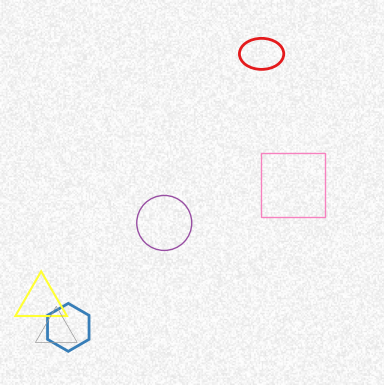[{"shape": "oval", "thickness": 2, "radius": 0.29, "center": [0.679, 0.86]}, {"shape": "hexagon", "thickness": 2, "radius": 0.31, "center": [0.177, 0.15]}, {"shape": "circle", "thickness": 1, "radius": 0.36, "center": [0.427, 0.421]}, {"shape": "triangle", "thickness": 1.5, "radius": 0.39, "center": [0.107, 0.218]}, {"shape": "square", "thickness": 1, "radius": 0.42, "center": [0.761, 0.519]}, {"shape": "triangle", "thickness": 0.5, "radius": 0.31, "center": [0.146, 0.142]}]